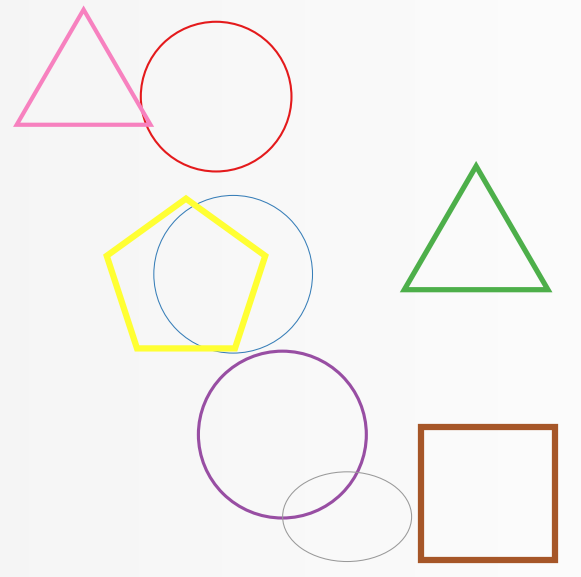[{"shape": "circle", "thickness": 1, "radius": 0.65, "center": [0.372, 0.832]}, {"shape": "circle", "thickness": 0.5, "radius": 0.68, "center": [0.401, 0.524]}, {"shape": "triangle", "thickness": 2.5, "radius": 0.71, "center": [0.819, 0.569]}, {"shape": "circle", "thickness": 1.5, "radius": 0.72, "center": [0.486, 0.247]}, {"shape": "pentagon", "thickness": 3, "radius": 0.72, "center": [0.32, 0.512]}, {"shape": "square", "thickness": 3, "radius": 0.57, "center": [0.84, 0.144]}, {"shape": "triangle", "thickness": 2, "radius": 0.66, "center": [0.144, 0.85]}, {"shape": "oval", "thickness": 0.5, "radius": 0.55, "center": [0.597, 0.104]}]